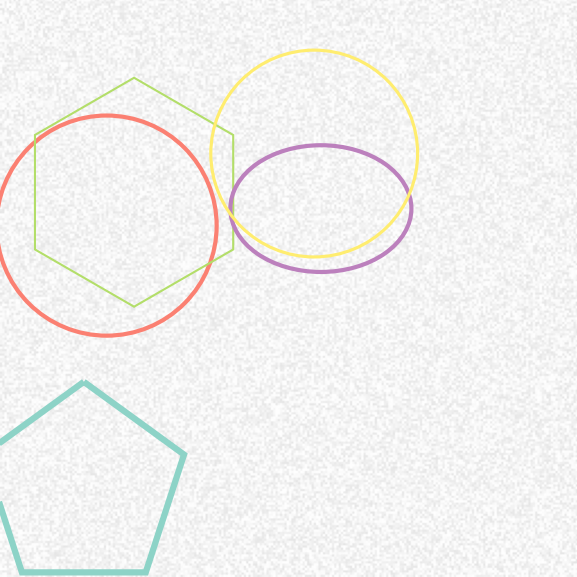[{"shape": "pentagon", "thickness": 3, "radius": 0.91, "center": [0.145, 0.156]}, {"shape": "circle", "thickness": 2, "radius": 0.95, "center": [0.185, 0.608]}, {"shape": "hexagon", "thickness": 1, "radius": 0.99, "center": [0.232, 0.666]}, {"shape": "oval", "thickness": 2, "radius": 0.78, "center": [0.556, 0.638]}, {"shape": "circle", "thickness": 1.5, "radius": 0.9, "center": [0.544, 0.733]}]